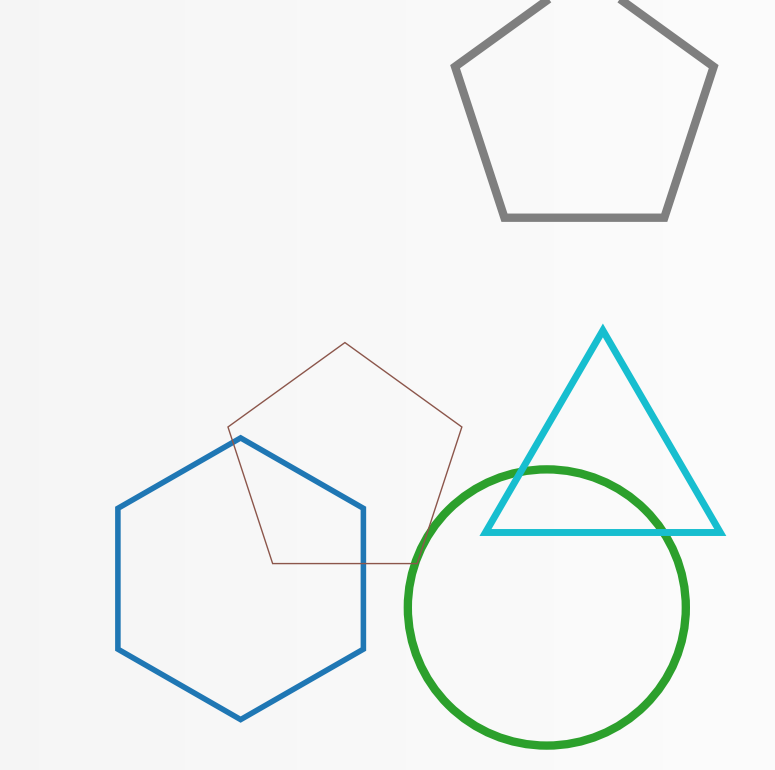[{"shape": "hexagon", "thickness": 2, "radius": 0.91, "center": [0.311, 0.248]}, {"shape": "circle", "thickness": 3, "radius": 0.9, "center": [0.706, 0.211]}, {"shape": "pentagon", "thickness": 0.5, "radius": 0.79, "center": [0.445, 0.396]}, {"shape": "pentagon", "thickness": 3, "radius": 0.88, "center": [0.754, 0.859]}, {"shape": "triangle", "thickness": 2.5, "radius": 0.87, "center": [0.778, 0.396]}]